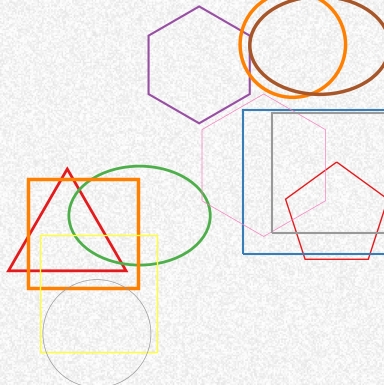[{"shape": "triangle", "thickness": 2, "radius": 0.88, "center": [0.175, 0.385]}, {"shape": "pentagon", "thickness": 1, "radius": 0.7, "center": [0.875, 0.44]}, {"shape": "square", "thickness": 1.5, "radius": 0.94, "center": [0.82, 0.527]}, {"shape": "oval", "thickness": 2, "radius": 0.92, "center": [0.362, 0.44]}, {"shape": "hexagon", "thickness": 1.5, "radius": 0.76, "center": [0.517, 0.832]}, {"shape": "square", "thickness": 2.5, "radius": 0.71, "center": [0.215, 0.393]}, {"shape": "circle", "thickness": 2.5, "radius": 0.68, "center": [0.761, 0.884]}, {"shape": "square", "thickness": 1, "radius": 0.76, "center": [0.256, 0.238]}, {"shape": "oval", "thickness": 2.5, "radius": 0.91, "center": [0.83, 0.882]}, {"shape": "hexagon", "thickness": 0.5, "radius": 0.93, "center": [0.685, 0.571]}, {"shape": "circle", "thickness": 0.5, "radius": 0.7, "center": [0.252, 0.134]}, {"shape": "square", "thickness": 1.5, "radius": 0.78, "center": [0.863, 0.551]}]